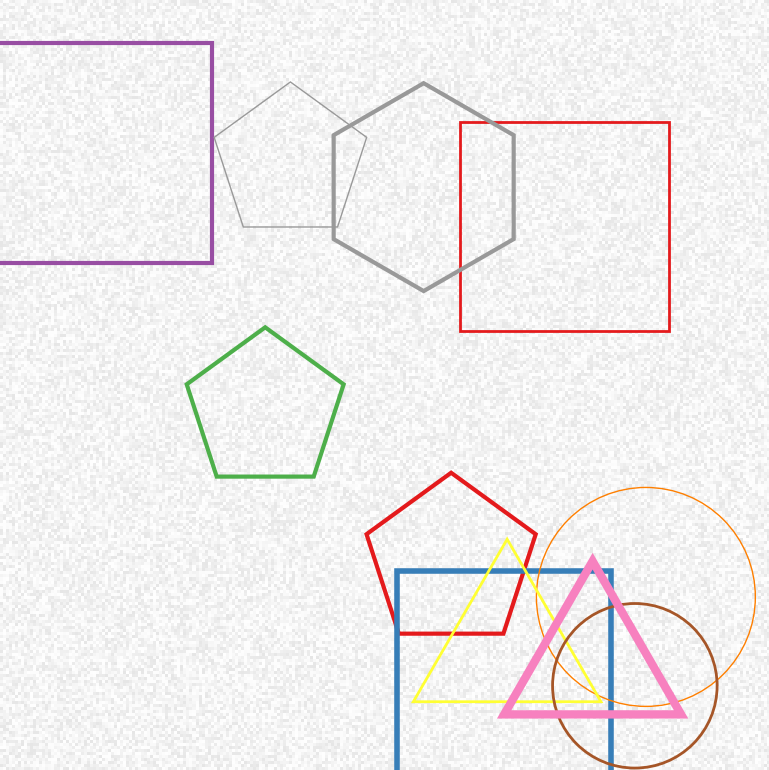[{"shape": "square", "thickness": 1, "radius": 0.68, "center": [0.733, 0.706]}, {"shape": "pentagon", "thickness": 1.5, "radius": 0.58, "center": [0.586, 0.271]}, {"shape": "square", "thickness": 2, "radius": 0.7, "center": [0.655, 0.12]}, {"shape": "pentagon", "thickness": 1.5, "radius": 0.54, "center": [0.344, 0.468]}, {"shape": "square", "thickness": 1.5, "radius": 0.72, "center": [0.132, 0.801]}, {"shape": "circle", "thickness": 0.5, "radius": 0.71, "center": [0.839, 0.225]}, {"shape": "triangle", "thickness": 1, "radius": 0.7, "center": [0.659, 0.159]}, {"shape": "circle", "thickness": 1, "radius": 0.53, "center": [0.824, 0.109]}, {"shape": "triangle", "thickness": 3, "radius": 0.66, "center": [0.77, 0.139]}, {"shape": "hexagon", "thickness": 1.5, "radius": 0.67, "center": [0.55, 0.757]}, {"shape": "pentagon", "thickness": 0.5, "radius": 0.52, "center": [0.377, 0.789]}]